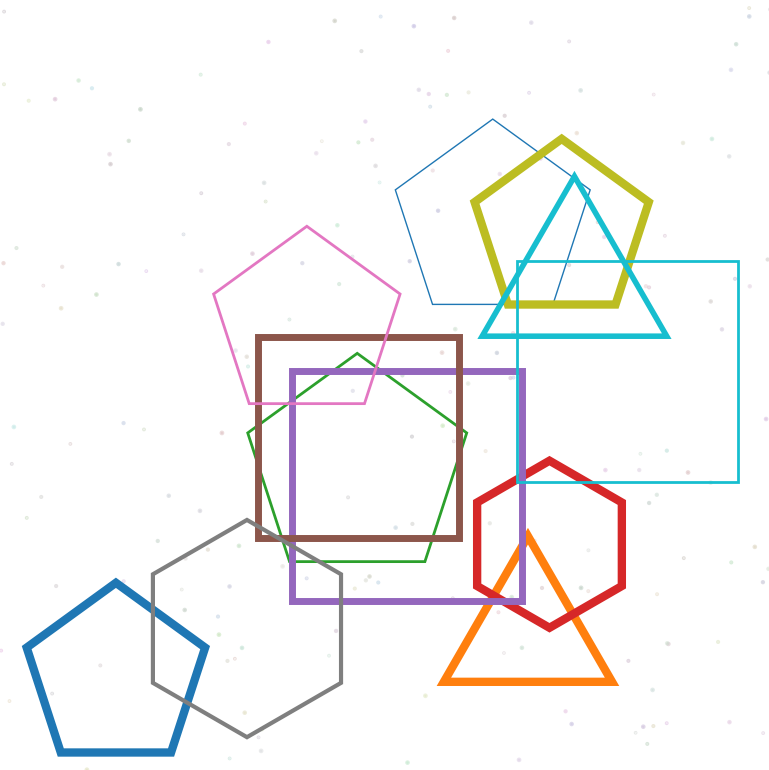[{"shape": "pentagon", "thickness": 3, "radius": 0.61, "center": [0.151, 0.121]}, {"shape": "pentagon", "thickness": 0.5, "radius": 0.67, "center": [0.64, 0.712]}, {"shape": "triangle", "thickness": 3, "radius": 0.63, "center": [0.686, 0.178]}, {"shape": "pentagon", "thickness": 1, "radius": 0.75, "center": [0.464, 0.392]}, {"shape": "hexagon", "thickness": 3, "radius": 0.54, "center": [0.714, 0.293]}, {"shape": "square", "thickness": 2.5, "radius": 0.74, "center": [0.528, 0.369]}, {"shape": "square", "thickness": 2.5, "radius": 0.65, "center": [0.466, 0.432]}, {"shape": "pentagon", "thickness": 1, "radius": 0.64, "center": [0.398, 0.579]}, {"shape": "hexagon", "thickness": 1.5, "radius": 0.71, "center": [0.321, 0.184]}, {"shape": "pentagon", "thickness": 3, "radius": 0.59, "center": [0.729, 0.701]}, {"shape": "triangle", "thickness": 2, "radius": 0.69, "center": [0.746, 0.633]}, {"shape": "square", "thickness": 1, "radius": 0.72, "center": [0.815, 0.518]}]